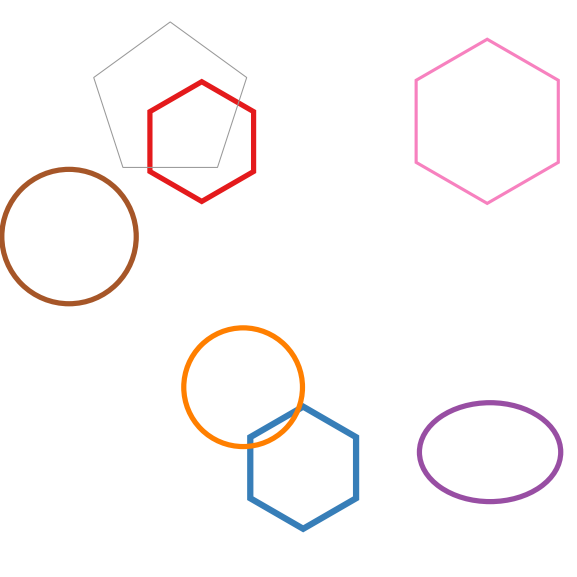[{"shape": "hexagon", "thickness": 2.5, "radius": 0.52, "center": [0.349, 0.754]}, {"shape": "hexagon", "thickness": 3, "radius": 0.53, "center": [0.525, 0.189]}, {"shape": "oval", "thickness": 2.5, "radius": 0.61, "center": [0.849, 0.216]}, {"shape": "circle", "thickness": 2.5, "radius": 0.51, "center": [0.421, 0.329]}, {"shape": "circle", "thickness": 2.5, "radius": 0.58, "center": [0.12, 0.59]}, {"shape": "hexagon", "thickness": 1.5, "radius": 0.71, "center": [0.844, 0.789]}, {"shape": "pentagon", "thickness": 0.5, "radius": 0.7, "center": [0.295, 0.822]}]